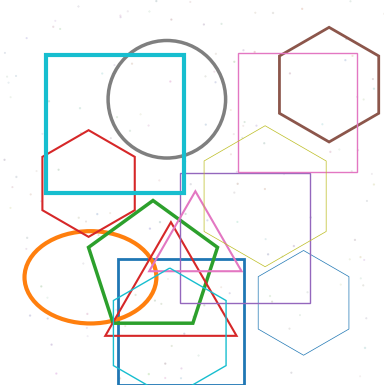[{"shape": "hexagon", "thickness": 0.5, "radius": 0.68, "center": [0.788, 0.213]}, {"shape": "square", "thickness": 2, "radius": 0.82, "center": [0.469, 0.164]}, {"shape": "oval", "thickness": 3, "radius": 0.86, "center": [0.235, 0.28]}, {"shape": "pentagon", "thickness": 2.5, "radius": 0.88, "center": [0.397, 0.303]}, {"shape": "triangle", "thickness": 1.5, "radius": 0.98, "center": [0.444, 0.226]}, {"shape": "hexagon", "thickness": 1.5, "radius": 0.69, "center": [0.23, 0.523]}, {"shape": "square", "thickness": 1, "radius": 0.84, "center": [0.636, 0.381]}, {"shape": "hexagon", "thickness": 2, "radius": 0.74, "center": [0.855, 0.78]}, {"shape": "triangle", "thickness": 1.5, "radius": 0.69, "center": [0.507, 0.365]}, {"shape": "square", "thickness": 1, "radius": 0.77, "center": [0.772, 0.709]}, {"shape": "circle", "thickness": 2.5, "radius": 0.76, "center": [0.433, 0.742]}, {"shape": "hexagon", "thickness": 0.5, "radius": 0.92, "center": [0.689, 0.49]}, {"shape": "square", "thickness": 3, "radius": 0.9, "center": [0.299, 0.677]}, {"shape": "hexagon", "thickness": 1, "radius": 0.84, "center": [0.441, 0.135]}]